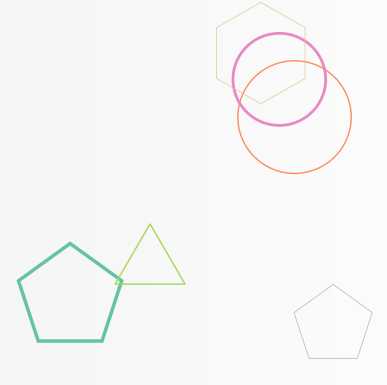[{"shape": "pentagon", "thickness": 2.5, "radius": 0.7, "center": [0.181, 0.227]}, {"shape": "circle", "thickness": 1, "radius": 0.73, "center": [0.76, 0.696]}, {"shape": "circle", "thickness": 2, "radius": 0.6, "center": [0.721, 0.794]}, {"shape": "triangle", "thickness": 1, "radius": 0.52, "center": [0.387, 0.314]}, {"shape": "hexagon", "thickness": 0.5, "radius": 0.66, "center": [0.673, 0.862]}, {"shape": "pentagon", "thickness": 0.5, "radius": 0.53, "center": [0.86, 0.155]}]